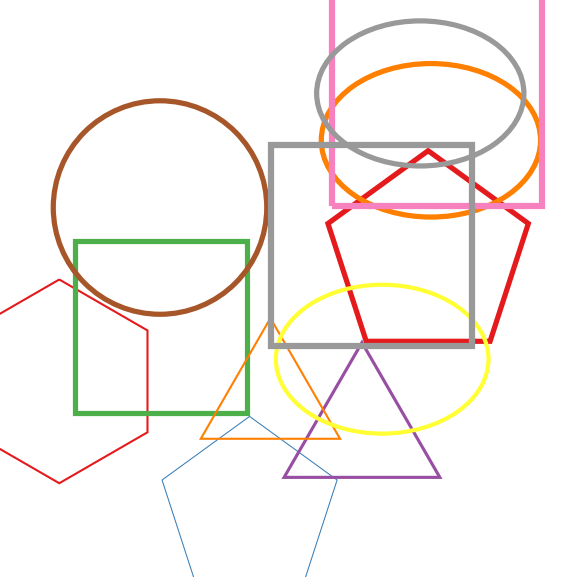[{"shape": "pentagon", "thickness": 2.5, "radius": 0.91, "center": [0.741, 0.556]}, {"shape": "hexagon", "thickness": 1, "radius": 0.88, "center": [0.103, 0.339]}, {"shape": "pentagon", "thickness": 0.5, "radius": 0.8, "center": [0.432, 0.119]}, {"shape": "square", "thickness": 2.5, "radius": 0.75, "center": [0.279, 0.433]}, {"shape": "triangle", "thickness": 1.5, "radius": 0.78, "center": [0.627, 0.25]}, {"shape": "triangle", "thickness": 1, "radius": 0.7, "center": [0.468, 0.309]}, {"shape": "oval", "thickness": 2.5, "radius": 0.95, "center": [0.746, 0.756]}, {"shape": "oval", "thickness": 2, "radius": 0.92, "center": [0.662, 0.377]}, {"shape": "circle", "thickness": 2.5, "radius": 0.92, "center": [0.277, 0.64]}, {"shape": "square", "thickness": 3, "radius": 0.91, "center": [0.757, 0.823]}, {"shape": "oval", "thickness": 2.5, "radius": 0.9, "center": [0.728, 0.837]}, {"shape": "square", "thickness": 3, "radius": 0.87, "center": [0.643, 0.574]}]